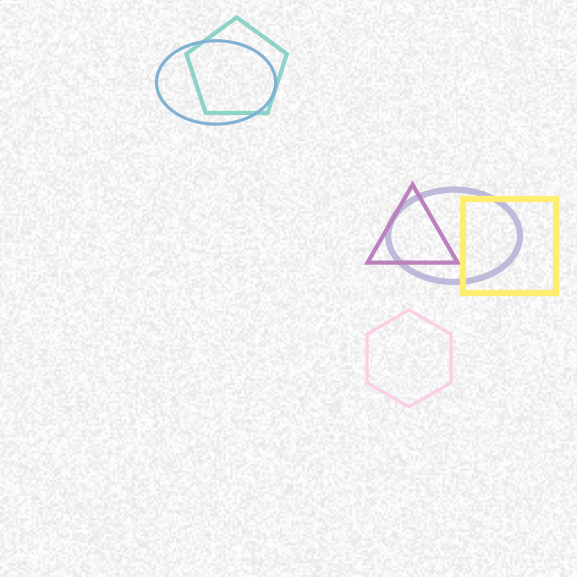[{"shape": "pentagon", "thickness": 2, "radius": 0.46, "center": [0.41, 0.878]}, {"shape": "oval", "thickness": 3, "radius": 0.57, "center": [0.786, 0.591]}, {"shape": "oval", "thickness": 1.5, "radius": 0.52, "center": [0.374, 0.856]}, {"shape": "hexagon", "thickness": 1.5, "radius": 0.42, "center": [0.708, 0.379]}, {"shape": "triangle", "thickness": 2, "radius": 0.45, "center": [0.714, 0.589]}, {"shape": "square", "thickness": 3, "radius": 0.41, "center": [0.882, 0.573]}]